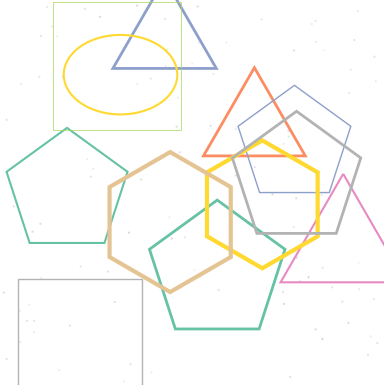[{"shape": "pentagon", "thickness": 1.5, "radius": 0.83, "center": [0.174, 0.503]}, {"shape": "pentagon", "thickness": 2, "radius": 0.93, "center": [0.564, 0.295]}, {"shape": "triangle", "thickness": 2, "radius": 0.76, "center": [0.661, 0.671]}, {"shape": "triangle", "thickness": 2, "radius": 0.78, "center": [0.428, 0.9]}, {"shape": "pentagon", "thickness": 1, "radius": 0.77, "center": [0.765, 0.624]}, {"shape": "triangle", "thickness": 1.5, "radius": 0.94, "center": [0.891, 0.361]}, {"shape": "square", "thickness": 0.5, "radius": 0.83, "center": [0.304, 0.828]}, {"shape": "oval", "thickness": 1.5, "radius": 0.74, "center": [0.313, 0.806]}, {"shape": "hexagon", "thickness": 3, "radius": 0.83, "center": [0.681, 0.469]}, {"shape": "hexagon", "thickness": 3, "radius": 0.91, "center": [0.442, 0.423]}, {"shape": "pentagon", "thickness": 2, "radius": 0.88, "center": [0.77, 0.536]}, {"shape": "square", "thickness": 1, "radius": 0.8, "center": [0.208, 0.115]}]